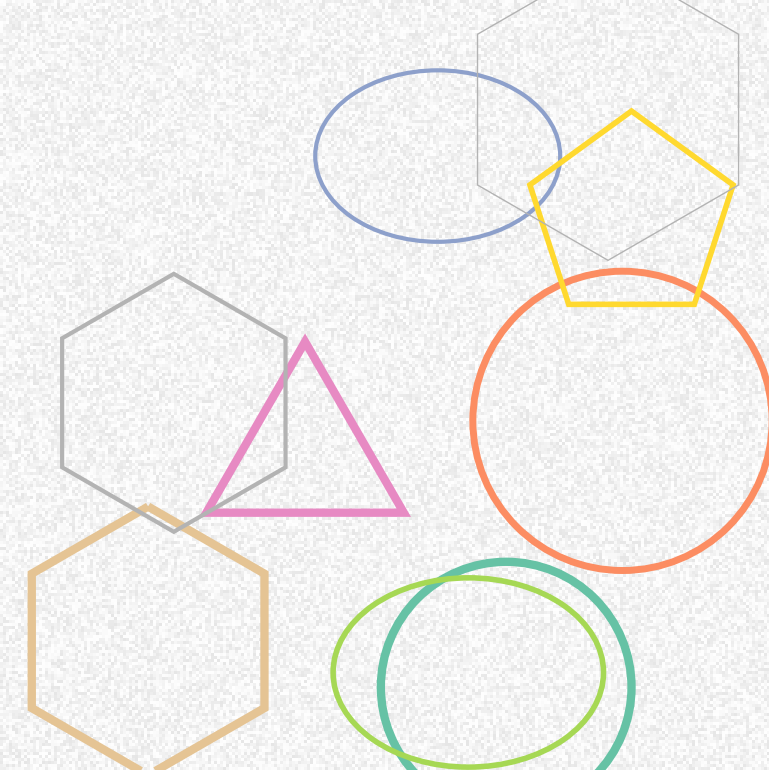[{"shape": "circle", "thickness": 3, "radius": 0.81, "center": [0.657, 0.108]}, {"shape": "circle", "thickness": 2.5, "radius": 0.97, "center": [0.808, 0.453]}, {"shape": "oval", "thickness": 1.5, "radius": 0.8, "center": [0.568, 0.797]}, {"shape": "triangle", "thickness": 3, "radius": 0.74, "center": [0.396, 0.408]}, {"shape": "oval", "thickness": 2, "radius": 0.88, "center": [0.608, 0.127]}, {"shape": "pentagon", "thickness": 2, "radius": 0.69, "center": [0.82, 0.717]}, {"shape": "hexagon", "thickness": 3, "radius": 0.87, "center": [0.192, 0.168]}, {"shape": "hexagon", "thickness": 0.5, "radius": 0.98, "center": [0.79, 0.858]}, {"shape": "hexagon", "thickness": 1.5, "radius": 0.84, "center": [0.226, 0.477]}]